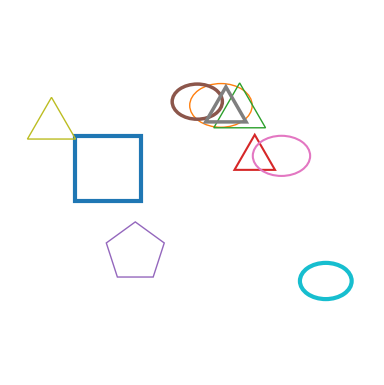[{"shape": "square", "thickness": 3, "radius": 0.42, "center": [0.28, 0.562]}, {"shape": "oval", "thickness": 1, "radius": 0.41, "center": [0.574, 0.726]}, {"shape": "triangle", "thickness": 1, "radius": 0.39, "center": [0.622, 0.707]}, {"shape": "triangle", "thickness": 1.5, "radius": 0.3, "center": [0.662, 0.589]}, {"shape": "pentagon", "thickness": 1, "radius": 0.4, "center": [0.351, 0.344]}, {"shape": "oval", "thickness": 2.5, "radius": 0.33, "center": [0.512, 0.736]}, {"shape": "oval", "thickness": 1.5, "radius": 0.37, "center": [0.731, 0.595]}, {"shape": "triangle", "thickness": 2.5, "radius": 0.3, "center": [0.587, 0.714]}, {"shape": "triangle", "thickness": 1, "radius": 0.36, "center": [0.134, 0.675]}, {"shape": "oval", "thickness": 3, "radius": 0.34, "center": [0.846, 0.27]}]